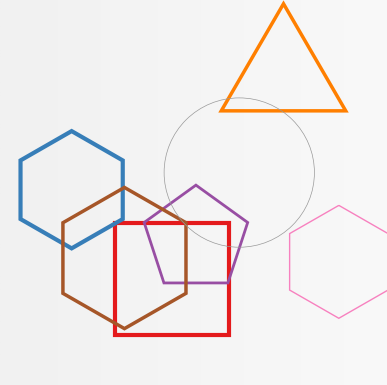[{"shape": "square", "thickness": 3, "radius": 0.73, "center": [0.444, 0.275]}, {"shape": "hexagon", "thickness": 3, "radius": 0.76, "center": [0.185, 0.507]}, {"shape": "pentagon", "thickness": 2, "radius": 0.7, "center": [0.506, 0.379]}, {"shape": "triangle", "thickness": 2.5, "radius": 0.93, "center": [0.732, 0.805]}, {"shape": "hexagon", "thickness": 2.5, "radius": 0.92, "center": [0.321, 0.33]}, {"shape": "hexagon", "thickness": 1, "radius": 0.73, "center": [0.874, 0.32]}, {"shape": "circle", "thickness": 0.5, "radius": 0.97, "center": [0.617, 0.552]}]